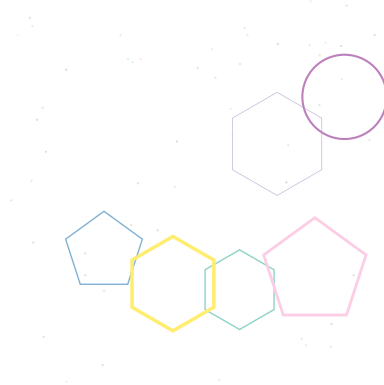[{"shape": "hexagon", "thickness": 1, "radius": 0.52, "center": [0.622, 0.248]}, {"shape": "hexagon", "thickness": 0.5, "radius": 0.67, "center": [0.72, 0.626]}, {"shape": "pentagon", "thickness": 1, "radius": 0.52, "center": [0.27, 0.346]}, {"shape": "pentagon", "thickness": 2, "radius": 0.7, "center": [0.818, 0.295]}, {"shape": "circle", "thickness": 1.5, "radius": 0.55, "center": [0.895, 0.748]}, {"shape": "hexagon", "thickness": 2.5, "radius": 0.61, "center": [0.449, 0.263]}]